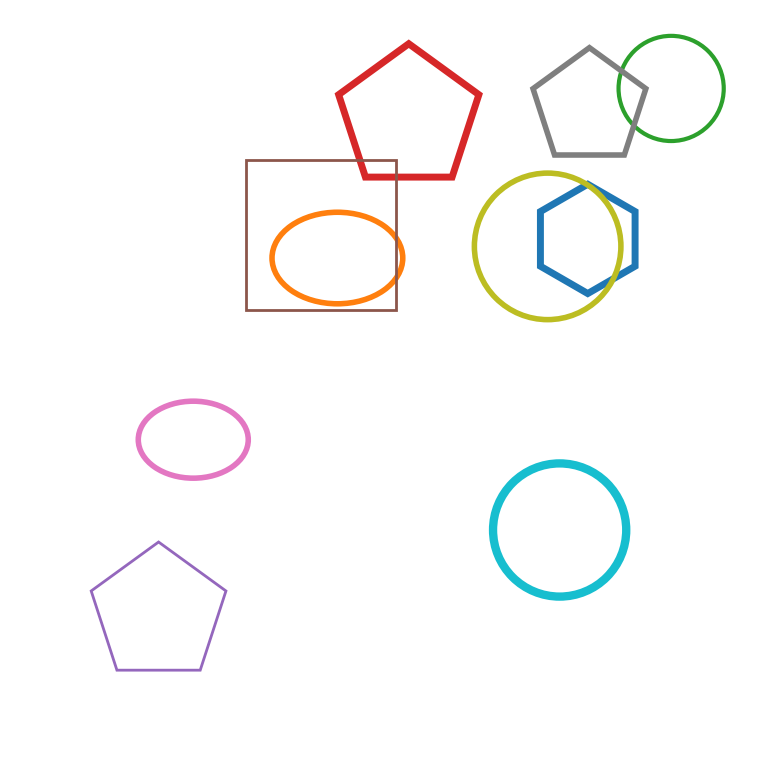[{"shape": "hexagon", "thickness": 2.5, "radius": 0.35, "center": [0.763, 0.69]}, {"shape": "oval", "thickness": 2, "radius": 0.42, "center": [0.438, 0.665]}, {"shape": "circle", "thickness": 1.5, "radius": 0.34, "center": [0.872, 0.885]}, {"shape": "pentagon", "thickness": 2.5, "radius": 0.48, "center": [0.531, 0.847]}, {"shape": "pentagon", "thickness": 1, "radius": 0.46, "center": [0.206, 0.204]}, {"shape": "square", "thickness": 1, "radius": 0.49, "center": [0.417, 0.695]}, {"shape": "oval", "thickness": 2, "radius": 0.36, "center": [0.251, 0.429]}, {"shape": "pentagon", "thickness": 2, "radius": 0.39, "center": [0.766, 0.861]}, {"shape": "circle", "thickness": 2, "radius": 0.48, "center": [0.711, 0.68]}, {"shape": "circle", "thickness": 3, "radius": 0.43, "center": [0.727, 0.312]}]